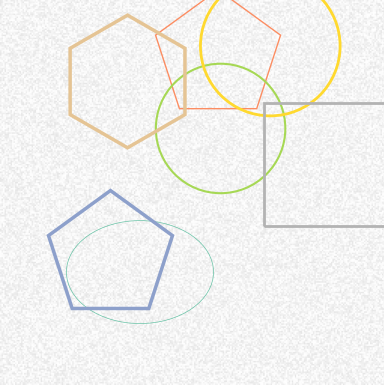[{"shape": "oval", "thickness": 0.5, "radius": 0.96, "center": [0.364, 0.293]}, {"shape": "pentagon", "thickness": 1, "radius": 0.85, "center": [0.566, 0.856]}, {"shape": "pentagon", "thickness": 2.5, "radius": 0.85, "center": [0.287, 0.336]}, {"shape": "circle", "thickness": 1.5, "radius": 0.84, "center": [0.573, 0.666]}, {"shape": "circle", "thickness": 2, "radius": 0.91, "center": [0.702, 0.88]}, {"shape": "hexagon", "thickness": 2.5, "radius": 0.86, "center": [0.331, 0.788]}, {"shape": "square", "thickness": 2, "radius": 0.79, "center": [0.844, 0.573]}]